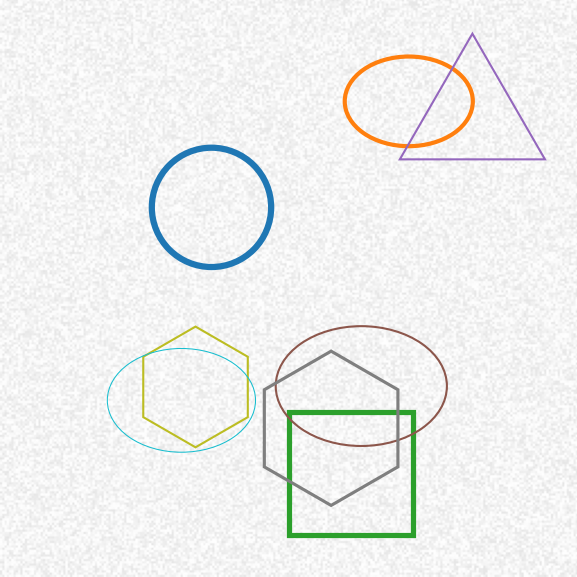[{"shape": "circle", "thickness": 3, "radius": 0.52, "center": [0.366, 0.64]}, {"shape": "oval", "thickness": 2, "radius": 0.55, "center": [0.708, 0.824]}, {"shape": "square", "thickness": 2.5, "radius": 0.54, "center": [0.608, 0.179]}, {"shape": "triangle", "thickness": 1, "radius": 0.73, "center": [0.818, 0.796]}, {"shape": "oval", "thickness": 1, "radius": 0.74, "center": [0.626, 0.331]}, {"shape": "hexagon", "thickness": 1.5, "radius": 0.67, "center": [0.573, 0.258]}, {"shape": "hexagon", "thickness": 1, "radius": 0.52, "center": [0.339, 0.329]}, {"shape": "oval", "thickness": 0.5, "radius": 0.64, "center": [0.314, 0.306]}]